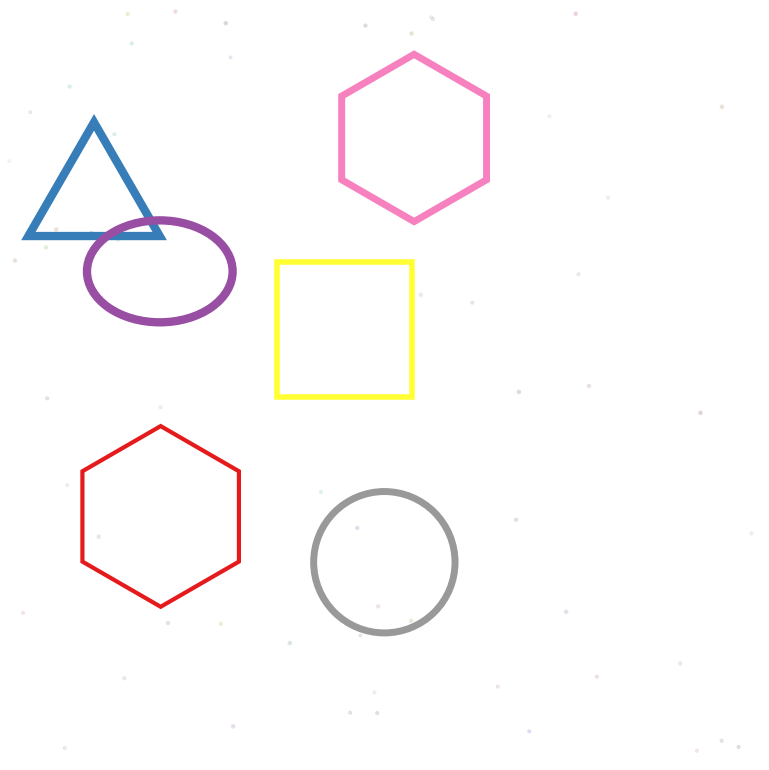[{"shape": "hexagon", "thickness": 1.5, "radius": 0.59, "center": [0.209, 0.329]}, {"shape": "triangle", "thickness": 3, "radius": 0.49, "center": [0.122, 0.743]}, {"shape": "oval", "thickness": 3, "radius": 0.47, "center": [0.208, 0.648]}, {"shape": "square", "thickness": 2, "radius": 0.44, "center": [0.447, 0.572]}, {"shape": "hexagon", "thickness": 2.5, "radius": 0.54, "center": [0.538, 0.821]}, {"shape": "circle", "thickness": 2.5, "radius": 0.46, "center": [0.499, 0.27]}]